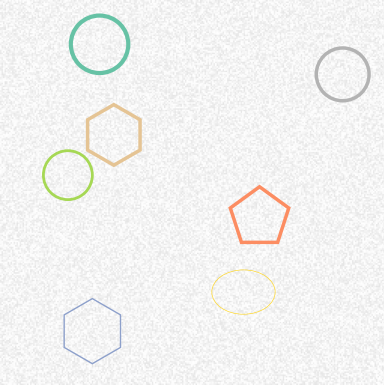[{"shape": "circle", "thickness": 3, "radius": 0.37, "center": [0.259, 0.885]}, {"shape": "pentagon", "thickness": 2.5, "radius": 0.4, "center": [0.674, 0.435]}, {"shape": "hexagon", "thickness": 1, "radius": 0.42, "center": [0.24, 0.14]}, {"shape": "circle", "thickness": 2, "radius": 0.32, "center": [0.176, 0.545]}, {"shape": "oval", "thickness": 0.5, "radius": 0.41, "center": [0.632, 0.241]}, {"shape": "hexagon", "thickness": 2.5, "radius": 0.39, "center": [0.296, 0.65]}, {"shape": "circle", "thickness": 2.5, "radius": 0.34, "center": [0.89, 0.807]}]